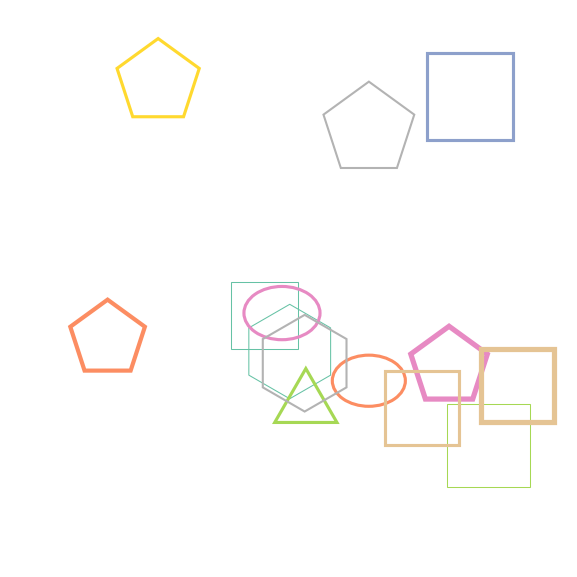[{"shape": "hexagon", "thickness": 0.5, "radius": 0.41, "center": [0.502, 0.39]}, {"shape": "square", "thickness": 0.5, "radius": 0.29, "center": [0.458, 0.453]}, {"shape": "pentagon", "thickness": 2, "radius": 0.34, "center": [0.186, 0.412]}, {"shape": "oval", "thickness": 1.5, "radius": 0.32, "center": [0.639, 0.34]}, {"shape": "square", "thickness": 1.5, "radius": 0.37, "center": [0.814, 0.832]}, {"shape": "oval", "thickness": 1.5, "radius": 0.33, "center": [0.488, 0.457]}, {"shape": "pentagon", "thickness": 2.5, "radius": 0.35, "center": [0.778, 0.364]}, {"shape": "triangle", "thickness": 1.5, "radius": 0.31, "center": [0.53, 0.299]}, {"shape": "square", "thickness": 0.5, "radius": 0.36, "center": [0.846, 0.227]}, {"shape": "pentagon", "thickness": 1.5, "radius": 0.37, "center": [0.274, 0.858]}, {"shape": "square", "thickness": 2.5, "radius": 0.32, "center": [0.896, 0.332]}, {"shape": "square", "thickness": 1.5, "radius": 0.32, "center": [0.731, 0.293]}, {"shape": "pentagon", "thickness": 1, "radius": 0.41, "center": [0.639, 0.775]}, {"shape": "hexagon", "thickness": 1, "radius": 0.42, "center": [0.528, 0.37]}]